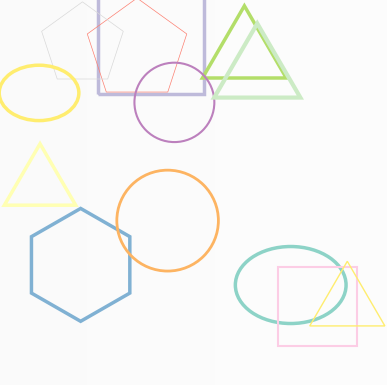[{"shape": "oval", "thickness": 2.5, "radius": 0.71, "center": [0.75, 0.26]}, {"shape": "triangle", "thickness": 2.5, "radius": 0.53, "center": [0.103, 0.52]}, {"shape": "square", "thickness": 2.5, "radius": 0.69, "center": [0.39, 0.893]}, {"shape": "pentagon", "thickness": 0.5, "radius": 0.67, "center": [0.354, 0.87]}, {"shape": "hexagon", "thickness": 2.5, "radius": 0.73, "center": [0.208, 0.312]}, {"shape": "circle", "thickness": 2, "radius": 0.66, "center": [0.433, 0.427]}, {"shape": "triangle", "thickness": 2.5, "radius": 0.62, "center": [0.631, 0.86]}, {"shape": "square", "thickness": 1.5, "radius": 0.51, "center": [0.819, 0.203]}, {"shape": "pentagon", "thickness": 0.5, "radius": 0.55, "center": [0.213, 0.884]}, {"shape": "circle", "thickness": 1.5, "radius": 0.52, "center": [0.45, 0.734]}, {"shape": "triangle", "thickness": 3, "radius": 0.64, "center": [0.664, 0.811]}, {"shape": "triangle", "thickness": 1, "radius": 0.56, "center": [0.896, 0.209]}, {"shape": "oval", "thickness": 2.5, "radius": 0.51, "center": [0.101, 0.759]}]